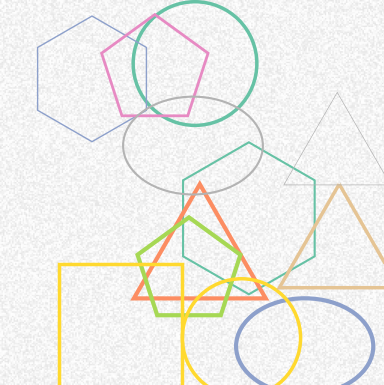[{"shape": "hexagon", "thickness": 1.5, "radius": 0.99, "center": [0.646, 0.433]}, {"shape": "circle", "thickness": 2.5, "radius": 0.8, "center": [0.507, 0.835]}, {"shape": "triangle", "thickness": 3, "radius": 0.99, "center": [0.519, 0.324]}, {"shape": "hexagon", "thickness": 1, "radius": 0.82, "center": [0.239, 0.795]}, {"shape": "oval", "thickness": 3, "radius": 0.89, "center": [0.791, 0.1]}, {"shape": "pentagon", "thickness": 2, "radius": 0.73, "center": [0.402, 0.817]}, {"shape": "pentagon", "thickness": 3, "radius": 0.7, "center": [0.491, 0.295]}, {"shape": "circle", "thickness": 2.5, "radius": 0.77, "center": [0.627, 0.122]}, {"shape": "square", "thickness": 2.5, "radius": 0.8, "center": [0.313, 0.155]}, {"shape": "triangle", "thickness": 2.5, "radius": 0.9, "center": [0.881, 0.342]}, {"shape": "triangle", "thickness": 0.5, "radius": 0.8, "center": [0.876, 0.6]}, {"shape": "oval", "thickness": 1.5, "radius": 0.91, "center": [0.501, 0.622]}]